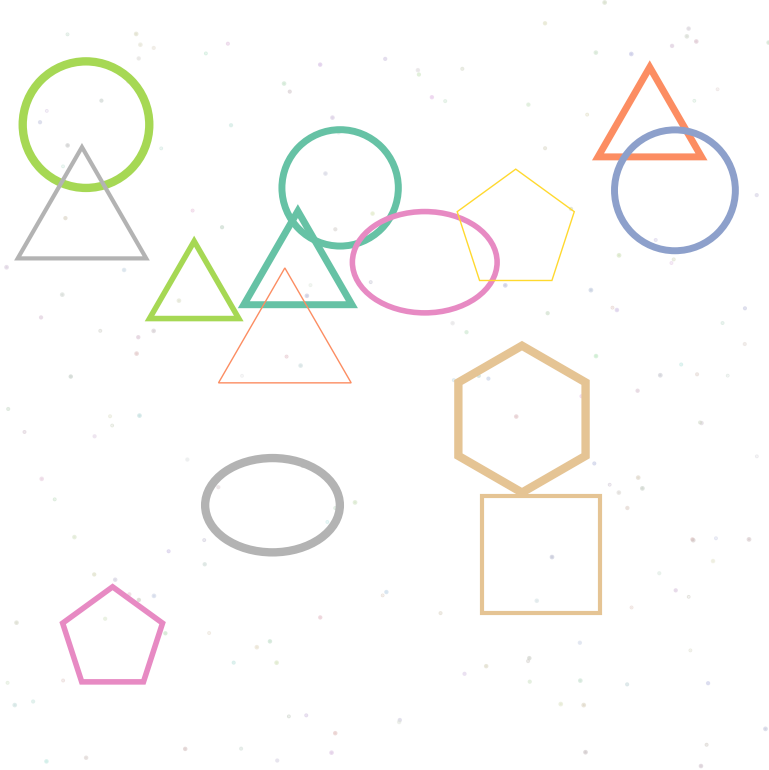[{"shape": "triangle", "thickness": 2.5, "radius": 0.41, "center": [0.387, 0.645]}, {"shape": "circle", "thickness": 2.5, "radius": 0.38, "center": [0.442, 0.756]}, {"shape": "triangle", "thickness": 2.5, "radius": 0.39, "center": [0.844, 0.835]}, {"shape": "triangle", "thickness": 0.5, "radius": 0.5, "center": [0.37, 0.553]}, {"shape": "circle", "thickness": 2.5, "radius": 0.39, "center": [0.877, 0.753]}, {"shape": "pentagon", "thickness": 2, "radius": 0.34, "center": [0.146, 0.17]}, {"shape": "oval", "thickness": 2, "radius": 0.47, "center": [0.552, 0.659]}, {"shape": "circle", "thickness": 3, "radius": 0.41, "center": [0.112, 0.838]}, {"shape": "triangle", "thickness": 2, "radius": 0.33, "center": [0.252, 0.62]}, {"shape": "pentagon", "thickness": 0.5, "radius": 0.4, "center": [0.67, 0.7]}, {"shape": "hexagon", "thickness": 3, "radius": 0.48, "center": [0.678, 0.456]}, {"shape": "square", "thickness": 1.5, "radius": 0.38, "center": [0.702, 0.28]}, {"shape": "oval", "thickness": 3, "radius": 0.44, "center": [0.354, 0.344]}, {"shape": "triangle", "thickness": 1.5, "radius": 0.48, "center": [0.106, 0.713]}]